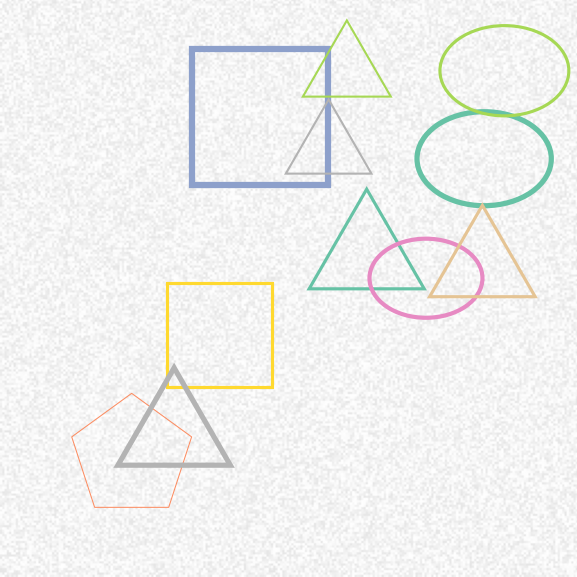[{"shape": "oval", "thickness": 2.5, "radius": 0.58, "center": [0.838, 0.724]}, {"shape": "triangle", "thickness": 1.5, "radius": 0.58, "center": [0.635, 0.557]}, {"shape": "pentagon", "thickness": 0.5, "radius": 0.55, "center": [0.228, 0.209]}, {"shape": "square", "thickness": 3, "radius": 0.59, "center": [0.45, 0.796]}, {"shape": "oval", "thickness": 2, "radius": 0.49, "center": [0.738, 0.517]}, {"shape": "triangle", "thickness": 1, "radius": 0.44, "center": [0.601, 0.876]}, {"shape": "oval", "thickness": 1.5, "radius": 0.56, "center": [0.873, 0.877]}, {"shape": "square", "thickness": 1.5, "radius": 0.45, "center": [0.38, 0.419]}, {"shape": "triangle", "thickness": 1.5, "radius": 0.53, "center": [0.835, 0.538]}, {"shape": "triangle", "thickness": 2.5, "radius": 0.56, "center": [0.302, 0.25]}, {"shape": "triangle", "thickness": 1, "radius": 0.43, "center": [0.569, 0.741]}]